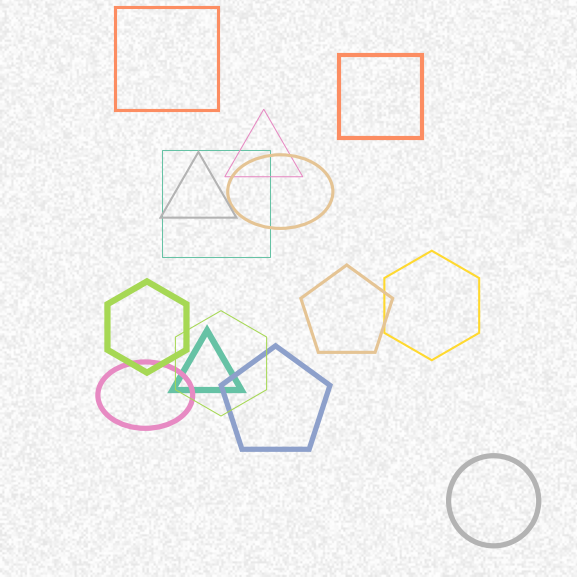[{"shape": "square", "thickness": 0.5, "radius": 0.47, "center": [0.374, 0.647]}, {"shape": "triangle", "thickness": 3, "radius": 0.34, "center": [0.359, 0.358]}, {"shape": "square", "thickness": 1.5, "radius": 0.45, "center": [0.289, 0.898]}, {"shape": "square", "thickness": 2, "radius": 0.36, "center": [0.659, 0.832]}, {"shape": "pentagon", "thickness": 2.5, "radius": 0.5, "center": [0.477, 0.301]}, {"shape": "triangle", "thickness": 0.5, "radius": 0.39, "center": [0.457, 0.732]}, {"shape": "oval", "thickness": 2.5, "radius": 0.41, "center": [0.252, 0.315]}, {"shape": "hexagon", "thickness": 3, "radius": 0.39, "center": [0.254, 0.433]}, {"shape": "hexagon", "thickness": 0.5, "radius": 0.46, "center": [0.383, 0.37]}, {"shape": "hexagon", "thickness": 1, "radius": 0.47, "center": [0.748, 0.47]}, {"shape": "pentagon", "thickness": 1.5, "radius": 0.42, "center": [0.6, 0.457]}, {"shape": "oval", "thickness": 1.5, "radius": 0.46, "center": [0.485, 0.667]}, {"shape": "circle", "thickness": 2.5, "radius": 0.39, "center": [0.855, 0.132]}, {"shape": "triangle", "thickness": 1, "radius": 0.38, "center": [0.344, 0.66]}]